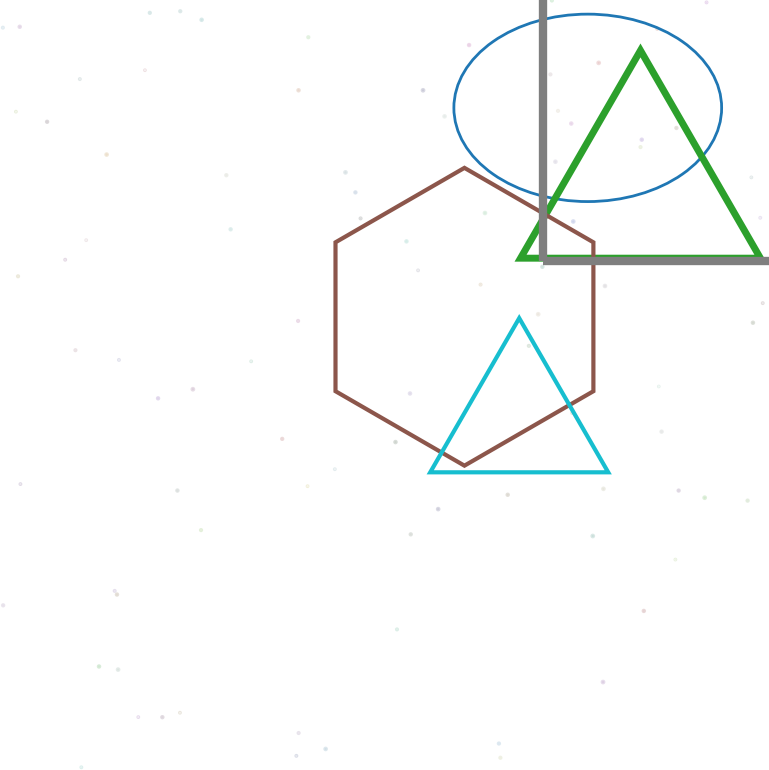[{"shape": "oval", "thickness": 1, "radius": 0.87, "center": [0.763, 0.86]}, {"shape": "triangle", "thickness": 2.5, "radius": 0.9, "center": [0.832, 0.755]}, {"shape": "hexagon", "thickness": 1.5, "radius": 0.97, "center": [0.603, 0.589]}, {"shape": "square", "thickness": 3, "radius": 0.96, "center": [0.897, 0.853]}, {"shape": "triangle", "thickness": 1.5, "radius": 0.67, "center": [0.674, 0.453]}]